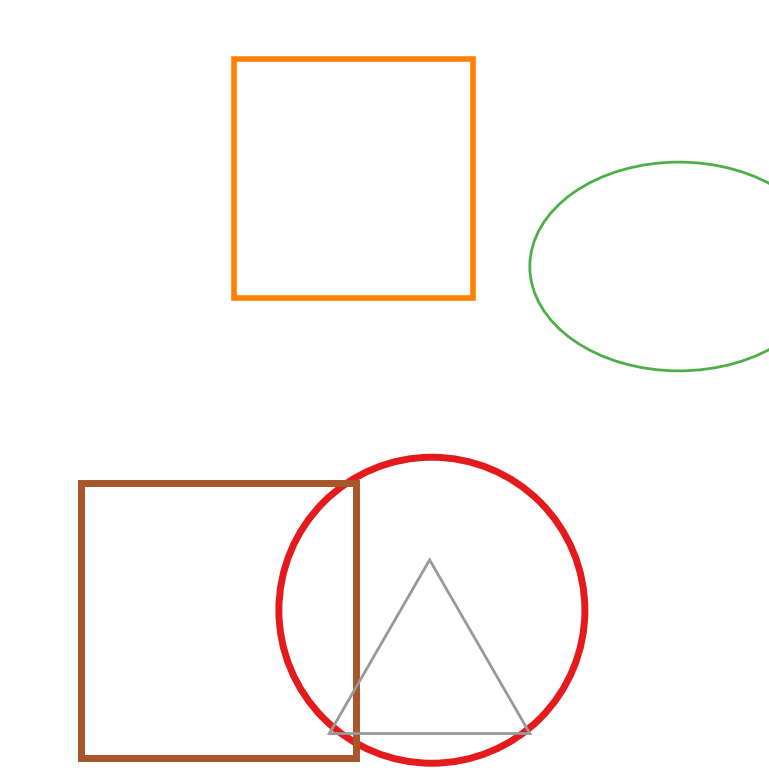[{"shape": "circle", "thickness": 2.5, "radius": 0.99, "center": [0.561, 0.207]}, {"shape": "oval", "thickness": 1, "radius": 0.97, "center": [0.882, 0.654]}, {"shape": "square", "thickness": 2, "radius": 0.77, "center": [0.459, 0.768]}, {"shape": "square", "thickness": 2.5, "radius": 0.89, "center": [0.284, 0.194]}, {"shape": "triangle", "thickness": 1, "radius": 0.75, "center": [0.558, 0.123]}]